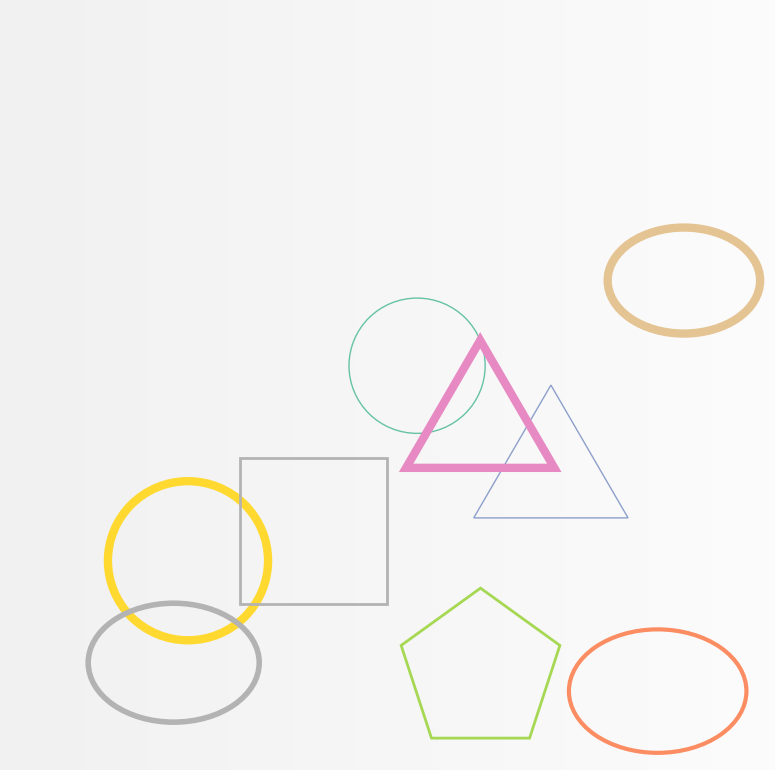[{"shape": "circle", "thickness": 0.5, "radius": 0.44, "center": [0.538, 0.525]}, {"shape": "oval", "thickness": 1.5, "radius": 0.57, "center": [0.849, 0.102]}, {"shape": "triangle", "thickness": 0.5, "radius": 0.57, "center": [0.711, 0.385]}, {"shape": "triangle", "thickness": 3, "radius": 0.55, "center": [0.62, 0.448]}, {"shape": "pentagon", "thickness": 1, "radius": 0.54, "center": [0.62, 0.129]}, {"shape": "circle", "thickness": 3, "radius": 0.52, "center": [0.243, 0.272]}, {"shape": "oval", "thickness": 3, "radius": 0.49, "center": [0.882, 0.636]}, {"shape": "oval", "thickness": 2, "radius": 0.55, "center": [0.224, 0.139]}, {"shape": "square", "thickness": 1, "radius": 0.47, "center": [0.405, 0.311]}]